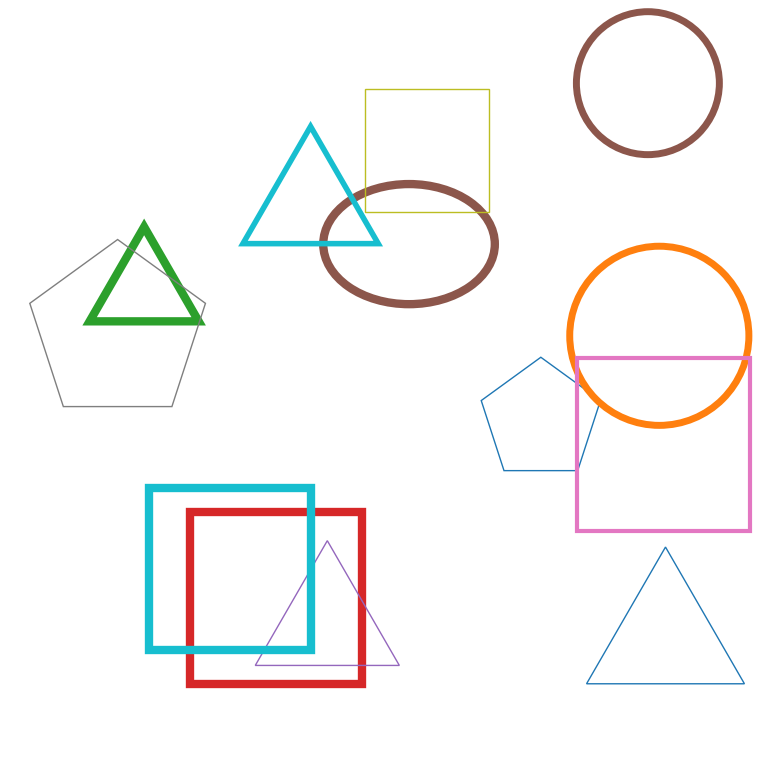[{"shape": "triangle", "thickness": 0.5, "radius": 0.59, "center": [0.864, 0.171]}, {"shape": "pentagon", "thickness": 0.5, "radius": 0.41, "center": [0.702, 0.455]}, {"shape": "circle", "thickness": 2.5, "radius": 0.58, "center": [0.856, 0.564]}, {"shape": "triangle", "thickness": 3, "radius": 0.41, "center": [0.187, 0.624]}, {"shape": "square", "thickness": 3, "radius": 0.56, "center": [0.359, 0.224]}, {"shape": "triangle", "thickness": 0.5, "radius": 0.54, "center": [0.425, 0.19]}, {"shape": "circle", "thickness": 2.5, "radius": 0.46, "center": [0.841, 0.892]}, {"shape": "oval", "thickness": 3, "radius": 0.56, "center": [0.531, 0.683]}, {"shape": "square", "thickness": 1.5, "radius": 0.56, "center": [0.862, 0.423]}, {"shape": "pentagon", "thickness": 0.5, "radius": 0.6, "center": [0.153, 0.569]}, {"shape": "square", "thickness": 0.5, "radius": 0.4, "center": [0.554, 0.804]}, {"shape": "square", "thickness": 3, "radius": 0.53, "center": [0.298, 0.261]}, {"shape": "triangle", "thickness": 2, "radius": 0.51, "center": [0.403, 0.734]}]